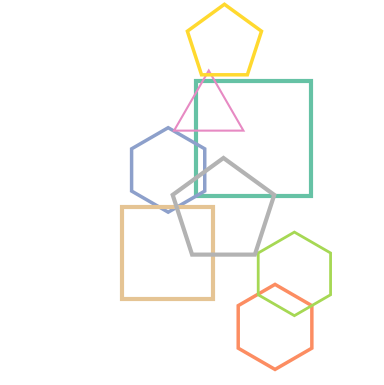[{"shape": "square", "thickness": 3, "radius": 0.75, "center": [0.658, 0.639]}, {"shape": "hexagon", "thickness": 2.5, "radius": 0.55, "center": [0.714, 0.151]}, {"shape": "hexagon", "thickness": 2.5, "radius": 0.55, "center": [0.437, 0.559]}, {"shape": "triangle", "thickness": 1.5, "radius": 0.52, "center": [0.542, 0.713]}, {"shape": "hexagon", "thickness": 2, "radius": 0.54, "center": [0.765, 0.289]}, {"shape": "pentagon", "thickness": 2.5, "radius": 0.51, "center": [0.583, 0.888]}, {"shape": "square", "thickness": 3, "radius": 0.6, "center": [0.435, 0.342]}, {"shape": "pentagon", "thickness": 3, "radius": 0.69, "center": [0.58, 0.451]}]